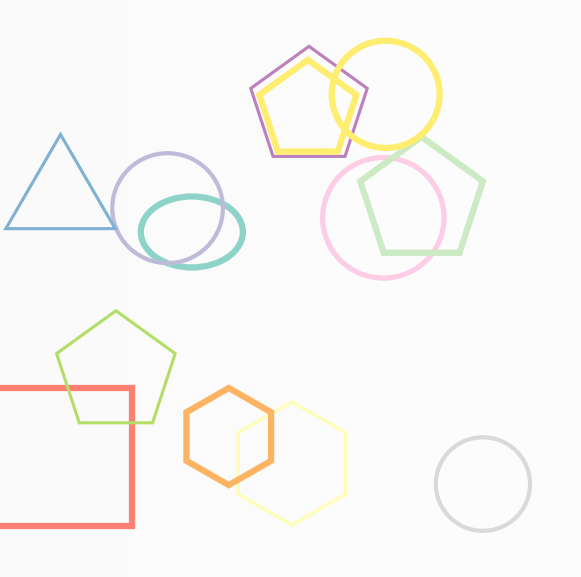[{"shape": "oval", "thickness": 3, "radius": 0.44, "center": [0.33, 0.597]}, {"shape": "hexagon", "thickness": 1.5, "radius": 0.53, "center": [0.502, 0.197]}, {"shape": "circle", "thickness": 2, "radius": 0.48, "center": [0.288, 0.639]}, {"shape": "square", "thickness": 3, "radius": 0.59, "center": [0.108, 0.208]}, {"shape": "triangle", "thickness": 1.5, "radius": 0.54, "center": [0.104, 0.658]}, {"shape": "hexagon", "thickness": 3, "radius": 0.42, "center": [0.394, 0.243]}, {"shape": "pentagon", "thickness": 1.5, "radius": 0.54, "center": [0.199, 0.354]}, {"shape": "circle", "thickness": 2.5, "radius": 0.52, "center": [0.66, 0.622]}, {"shape": "circle", "thickness": 2, "radius": 0.41, "center": [0.831, 0.161]}, {"shape": "pentagon", "thickness": 1.5, "radius": 0.53, "center": [0.532, 0.814]}, {"shape": "pentagon", "thickness": 3, "radius": 0.55, "center": [0.725, 0.651]}, {"shape": "pentagon", "thickness": 3, "radius": 0.44, "center": [0.53, 0.808]}, {"shape": "circle", "thickness": 3, "radius": 0.46, "center": [0.664, 0.836]}]